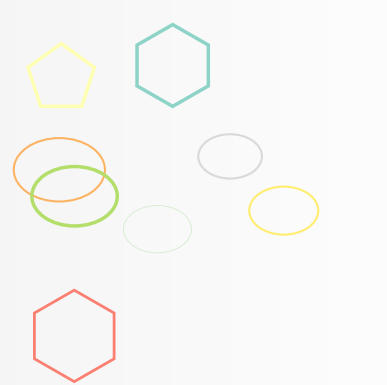[{"shape": "hexagon", "thickness": 2.5, "radius": 0.53, "center": [0.446, 0.83]}, {"shape": "pentagon", "thickness": 2.5, "radius": 0.45, "center": [0.158, 0.797]}, {"shape": "hexagon", "thickness": 2, "radius": 0.59, "center": [0.192, 0.128]}, {"shape": "oval", "thickness": 1.5, "radius": 0.59, "center": [0.153, 0.559]}, {"shape": "oval", "thickness": 2.5, "radius": 0.55, "center": [0.192, 0.49]}, {"shape": "oval", "thickness": 1.5, "radius": 0.41, "center": [0.594, 0.594]}, {"shape": "oval", "thickness": 0.5, "radius": 0.44, "center": [0.406, 0.405]}, {"shape": "oval", "thickness": 1.5, "radius": 0.45, "center": [0.732, 0.453]}]